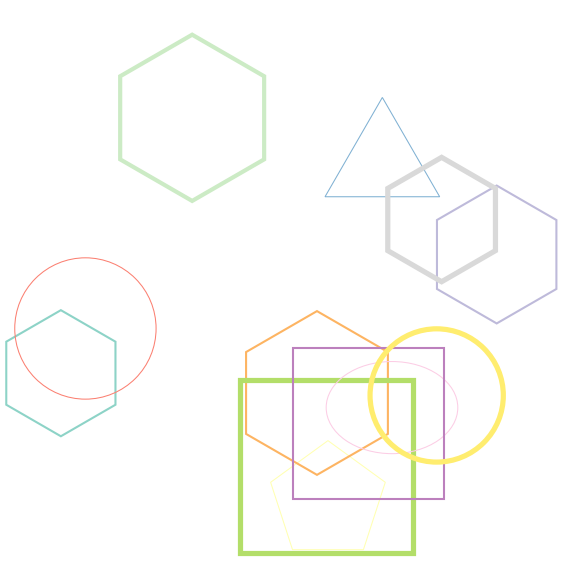[{"shape": "hexagon", "thickness": 1, "radius": 0.55, "center": [0.105, 0.353]}, {"shape": "pentagon", "thickness": 0.5, "radius": 0.52, "center": [0.568, 0.132]}, {"shape": "hexagon", "thickness": 1, "radius": 0.6, "center": [0.86, 0.558]}, {"shape": "circle", "thickness": 0.5, "radius": 0.61, "center": [0.148, 0.43]}, {"shape": "triangle", "thickness": 0.5, "radius": 0.57, "center": [0.662, 0.716]}, {"shape": "hexagon", "thickness": 1, "radius": 0.71, "center": [0.549, 0.319]}, {"shape": "square", "thickness": 2.5, "radius": 0.75, "center": [0.565, 0.191]}, {"shape": "oval", "thickness": 0.5, "radius": 0.57, "center": [0.679, 0.293]}, {"shape": "hexagon", "thickness": 2.5, "radius": 0.54, "center": [0.765, 0.619]}, {"shape": "square", "thickness": 1, "radius": 0.65, "center": [0.638, 0.265]}, {"shape": "hexagon", "thickness": 2, "radius": 0.72, "center": [0.333, 0.795]}, {"shape": "circle", "thickness": 2.5, "radius": 0.58, "center": [0.756, 0.314]}]